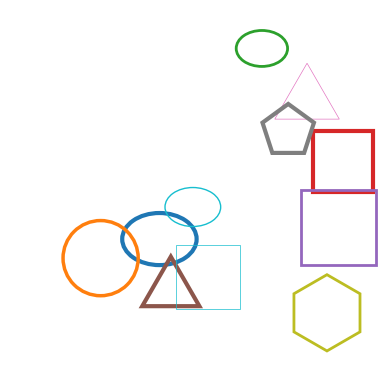[{"shape": "oval", "thickness": 3, "radius": 0.48, "center": [0.414, 0.379]}, {"shape": "circle", "thickness": 2.5, "radius": 0.49, "center": [0.261, 0.329]}, {"shape": "oval", "thickness": 2, "radius": 0.33, "center": [0.68, 0.874]}, {"shape": "square", "thickness": 3, "radius": 0.39, "center": [0.891, 0.581]}, {"shape": "square", "thickness": 2, "radius": 0.49, "center": [0.879, 0.409]}, {"shape": "triangle", "thickness": 3, "radius": 0.43, "center": [0.444, 0.248]}, {"shape": "triangle", "thickness": 0.5, "radius": 0.48, "center": [0.798, 0.739]}, {"shape": "pentagon", "thickness": 3, "radius": 0.35, "center": [0.749, 0.66]}, {"shape": "hexagon", "thickness": 2, "radius": 0.5, "center": [0.849, 0.188]}, {"shape": "oval", "thickness": 1, "radius": 0.36, "center": [0.501, 0.462]}, {"shape": "square", "thickness": 0.5, "radius": 0.41, "center": [0.54, 0.281]}]